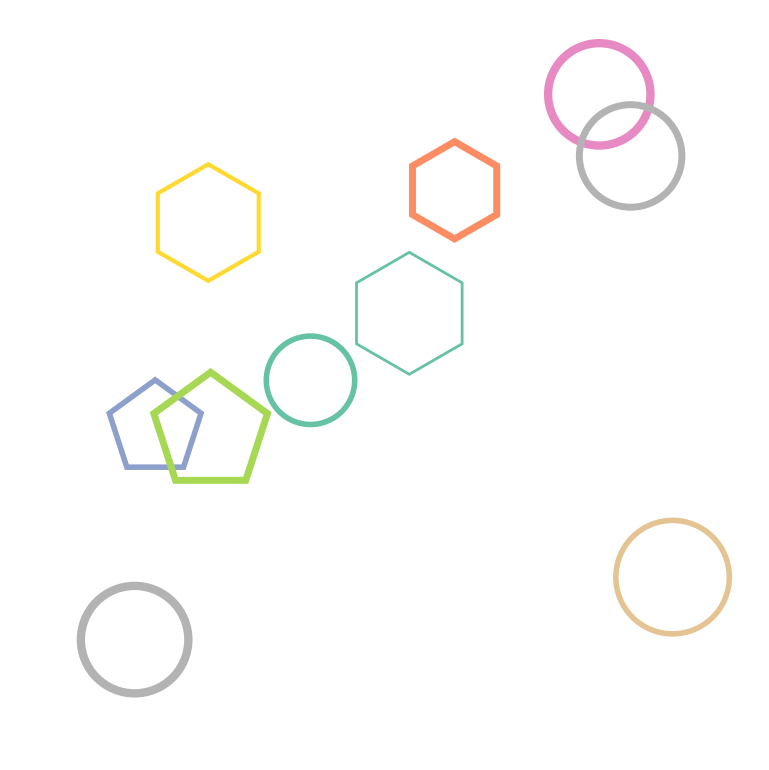[{"shape": "circle", "thickness": 2, "radius": 0.29, "center": [0.403, 0.506]}, {"shape": "hexagon", "thickness": 1, "radius": 0.4, "center": [0.532, 0.593]}, {"shape": "hexagon", "thickness": 2.5, "radius": 0.32, "center": [0.59, 0.753]}, {"shape": "pentagon", "thickness": 2, "radius": 0.31, "center": [0.202, 0.444]}, {"shape": "circle", "thickness": 3, "radius": 0.33, "center": [0.778, 0.877]}, {"shape": "pentagon", "thickness": 2.5, "radius": 0.39, "center": [0.274, 0.439]}, {"shape": "hexagon", "thickness": 1.5, "radius": 0.38, "center": [0.27, 0.711]}, {"shape": "circle", "thickness": 2, "radius": 0.37, "center": [0.873, 0.25]}, {"shape": "circle", "thickness": 2.5, "radius": 0.33, "center": [0.819, 0.797]}, {"shape": "circle", "thickness": 3, "radius": 0.35, "center": [0.175, 0.169]}]